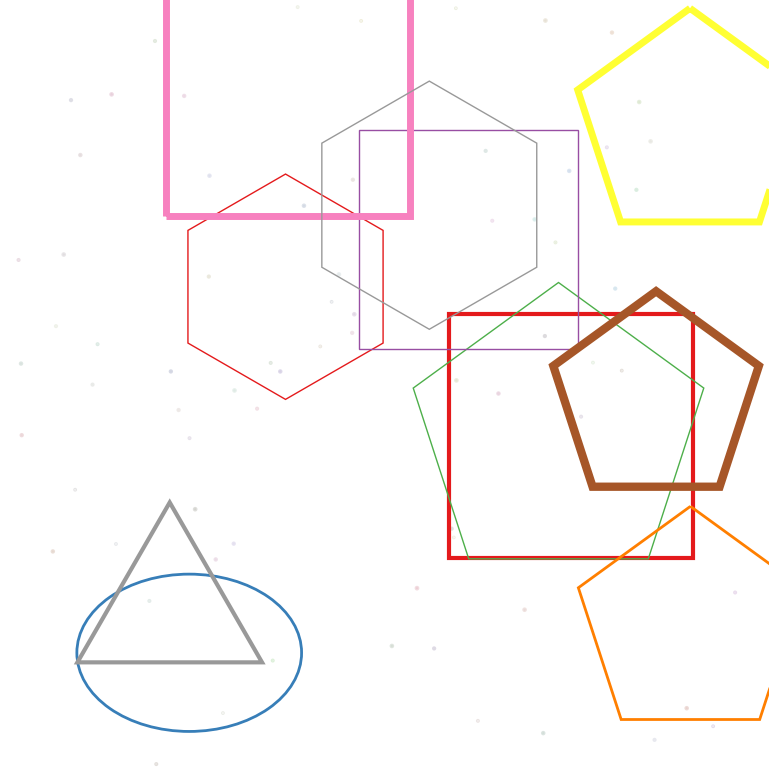[{"shape": "square", "thickness": 1.5, "radius": 0.79, "center": [0.742, 0.433]}, {"shape": "hexagon", "thickness": 0.5, "radius": 0.73, "center": [0.371, 0.628]}, {"shape": "oval", "thickness": 1, "radius": 0.73, "center": [0.246, 0.152]}, {"shape": "pentagon", "thickness": 0.5, "radius": 0.99, "center": [0.725, 0.435]}, {"shape": "square", "thickness": 0.5, "radius": 0.71, "center": [0.609, 0.689]}, {"shape": "pentagon", "thickness": 1, "radius": 0.77, "center": [0.897, 0.189]}, {"shape": "pentagon", "thickness": 2.5, "radius": 0.77, "center": [0.896, 0.836]}, {"shape": "pentagon", "thickness": 3, "radius": 0.7, "center": [0.852, 0.481]}, {"shape": "square", "thickness": 2.5, "radius": 0.79, "center": [0.374, 0.878]}, {"shape": "hexagon", "thickness": 0.5, "radius": 0.81, "center": [0.558, 0.734]}, {"shape": "triangle", "thickness": 1.5, "radius": 0.69, "center": [0.22, 0.209]}]